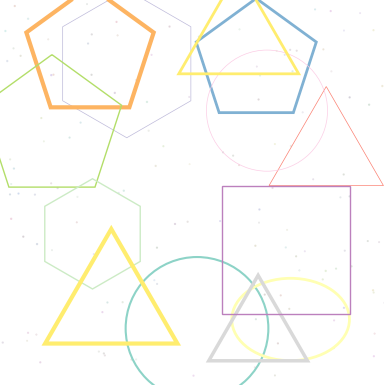[{"shape": "circle", "thickness": 1.5, "radius": 0.93, "center": [0.512, 0.147]}, {"shape": "oval", "thickness": 2, "radius": 0.76, "center": [0.755, 0.17]}, {"shape": "hexagon", "thickness": 0.5, "radius": 0.96, "center": [0.329, 0.834]}, {"shape": "triangle", "thickness": 0.5, "radius": 0.86, "center": [0.847, 0.604]}, {"shape": "pentagon", "thickness": 2, "radius": 0.82, "center": [0.666, 0.84]}, {"shape": "pentagon", "thickness": 3, "radius": 0.87, "center": [0.234, 0.862]}, {"shape": "pentagon", "thickness": 1, "radius": 0.95, "center": [0.135, 0.668]}, {"shape": "circle", "thickness": 0.5, "radius": 0.79, "center": [0.693, 0.713]}, {"shape": "triangle", "thickness": 2.5, "radius": 0.74, "center": [0.67, 0.137]}, {"shape": "square", "thickness": 1, "radius": 0.83, "center": [0.743, 0.351]}, {"shape": "hexagon", "thickness": 1, "radius": 0.72, "center": [0.24, 0.393]}, {"shape": "triangle", "thickness": 3, "radius": 0.99, "center": [0.289, 0.207]}, {"shape": "triangle", "thickness": 2, "radius": 0.9, "center": [0.62, 0.898]}]